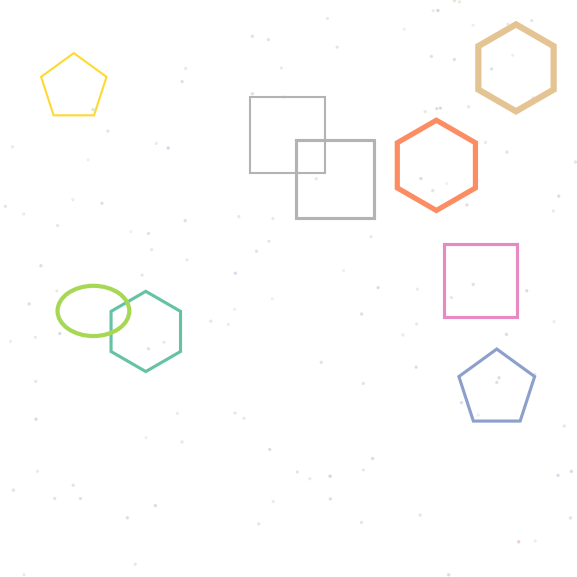[{"shape": "hexagon", "thickness": 1.5, "radius": 0.35, "center": [0.252, 0.425]}, {"shape": "hexagon", "thickness": 2.5, "radius": 0.39, "center": [0.756, 0.713]}, {"shape": "pentagon", "thickness": 1.5, "radius": 0.34, "center": [0.86, 0.326]}, {"shape": "square", "thickness": 1.5, "radius": 0.32, "center": [0.832, 0.513]}, {"shape": "oval", "thickness": 2, "radius": 0.31, "center": [0.162, 0.461]}, {"shape": "pentagon", "thickness": 1, "radius": 0.3, "center": [0.128, 0.848]}, {"shape": "hexagon", "thickness": 3, "radius": 0.38, "center": [0.893, 0.882]}, {"shape": "square", "thickness": 1, "radius": 0.32, "center": [0.497, 0.765]}, {"shape": "square", "thickness": 1.5, "radius": 0.34, "center": [0.581, 0.689]}]